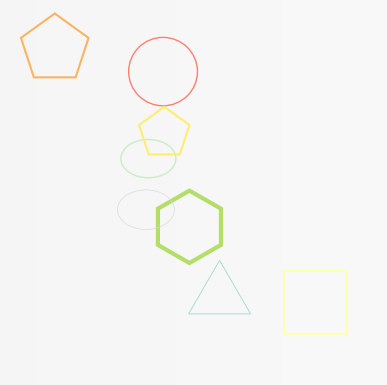[{"shape": "triangle", "thickness": 0.5, "radius": 0.46, "center": [0.567, 0.231]}, {"shape": "square", "thickness": 1.5, "radius": 0.41, "center": [0.815, 0.215]}, {"shape": "circle", "thickness": 1, "radius": 0.44, "center": [0.421, 0.814]}, {"shape": "pentagon", "thickness": 1.5, "radius": 0.46, "center": [0.141, 0.873]}, {"shape": "hexagon", "thickness": 3, "radius": 0.47, "center": [0.489, 0.411]}, {"shape": "oval", "thickness": 0.5, "radius": 0.37, "center": [0.377, 0.455]}, {"shape": "oval", "thickness": 1, "radius": 0.36, "center": [0.383, 0.588]}, {"shape": "pentagon", "thickness": 1.5, "radius": 0.34, "center": [0.424, 0.654]}]